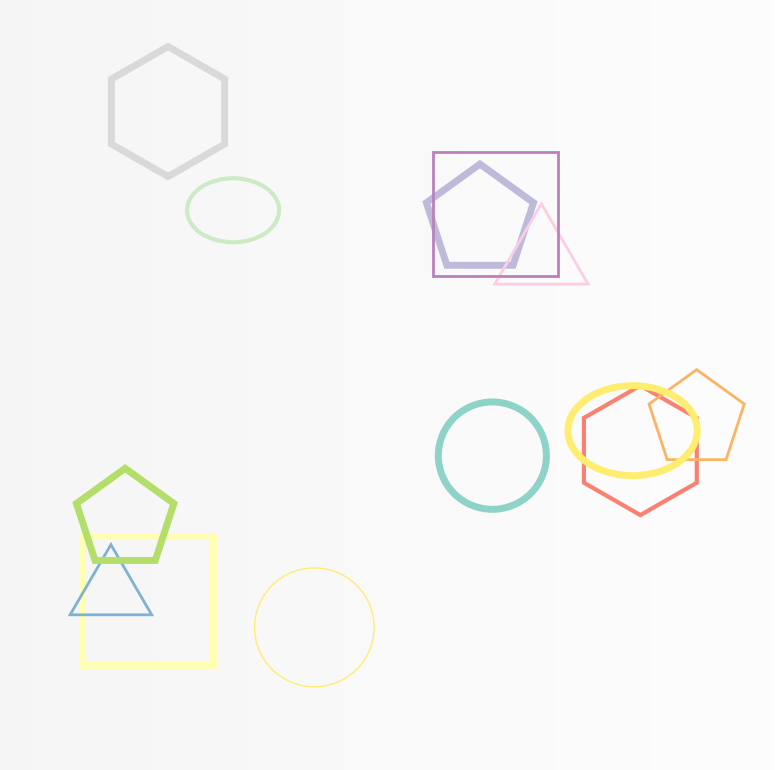[{"shape": "circle", "thickness": 2.5, "radius": 0.35, "center": [0.635, 0.408]}, {"shape": "square", "thickness": 2.5, "radius": 0.42, "center": [0.19, 0.22]}, {"shape": "pentagon", "thickness": 2.5, "radius": 0.36, "center": [0.619, 0.714]}, {"shape": "hexagon", "thickness": 1.5, "radius": 0.42, "center": [0.826, 0.415]}, {"shape": "triangle", "thickness": 1, "radius": 0.3, "center": [0.143, 0.232]}, {"shape": "pentagon", "thickness": 1, "radius": 0.32, "center": [0.899, 0.455]}, {"shape": "pentagon", "thickness": 2.5, "radius": 0.33, "center": [0.161, 0.326]}, {"shape": "triangle", "thickness": 1, "radius": 0.35, "center": [0.699, 0.666]}, {"shape": "hexagon", "thickness": 2.5, "radius": 0.42, "center": [0.217, 0.855]}, {"shape": "square", "thickness": 1, "radius": 0.4, "center": [0.639, 0.722]}, {"shape": "oval", "thickness": 1.5, "radius": 0.3, "center": [0.301, 0.727]}, {"shape": "oval", "thickness": 2.5, "radius": 0.42, "center": [0.816, 0.441]}, {"shape": "circle", "thickness": 0.5, "radius": 0.39, "center": [0.406, 0.185]}]